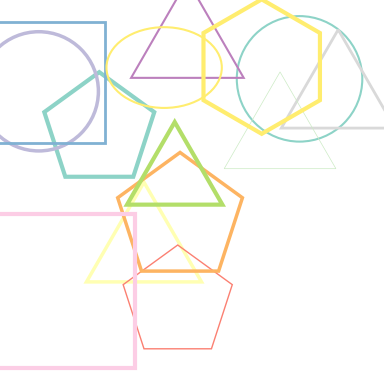[{"shape": "pentagon", "thickness": 3, "radius": 0.75, "center": [0.258, 0.662]}, {"shape": "circle", "thickness": 1.5, "radius": 0.81, "center": [0.778, 0.795]}, {"shape": "triangle", "thickness": 2.5, "radius": 0.86, "center": [0.374, 0.354]}, {"shape": "circle", "thickness": 2.5, "radius": 0.77, "center": [0.101, 0.763]}, {"shape": "pentagon", "thickness": 1, "radius": 0.75, "center": [0.462, 0.215]}, {"shape": "square", "thickness": 2, "radius": 0.79, "center": [0.116, 0.786]}, {"shape": "pentagon", "thickness": 2.5, "radius": 0.85, "center": [0.468, 0.434]}, {"shape": "triangle", "thickness": 3, "radius": 0.71, "center": [0.454, 0.54]}, {"shape": "square", "thickness": 3, "radius": 1.0, "center": [0.15, 0.245]}, {"shape": "triangle", "thickness": 2, "radius": 0.85, "center": [0.878, 0.753]}, {"shape": "triangle", "thickness": 1.5, "radius": 0.84, "center": [0.487, 0.882]}, {"shape": "triangle", "thickness": 0.5, "radius": 0.84, "center": [0.727, 0.646]}, {"shape": "hexagon", "thickness": 3, "radius": 0.87, "center": [0.68, 0.827]}, {"shape": "oval", "thickness": 1.5, "radius": 0.75, "center": [0.426, 0.825]}]